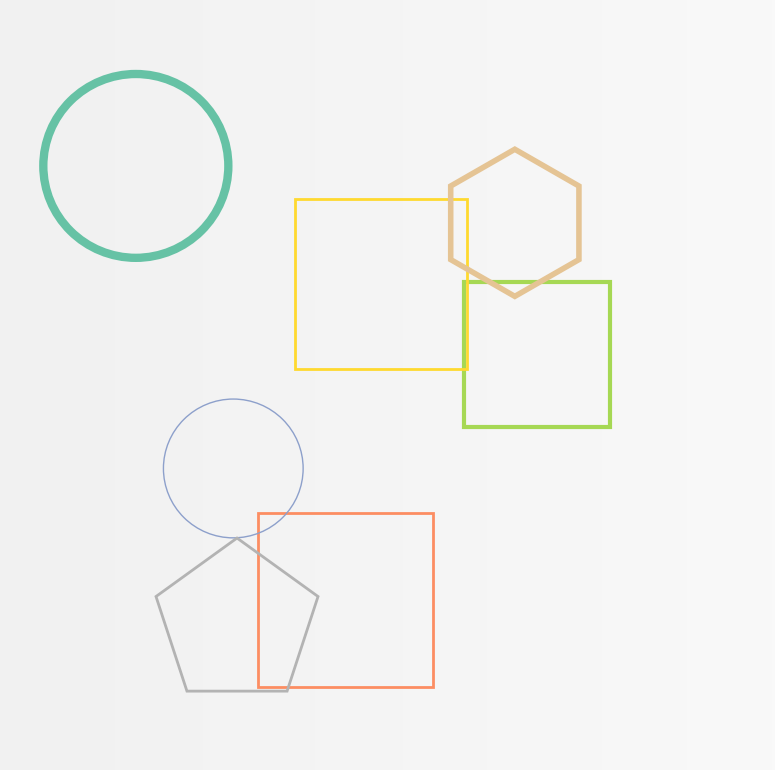[{"shape": "circle", "thickness": 3, "radius": 0.6, "center": [0.175, 0.785]}, {"shape": "square", "thickness": 1, "radius": 0.57, "center": [0.445, 0.221]}, {"shape": "circle", "thickness": 0.5, "radius": 0.45, "center": [0.301, 0.392]}, {"shape": "square", "thickness": 1.5, "radius": 0.47, "center": [0.693, 0.54]}, {"shape": "square", "thickness": 1, "radius": 0.55, "center": [0.492, 0.631]}, {"shape": "hexagon", "thickness": 2, "radius": 0.48, "center": [0.664, 0.711]}, {"shape": "pentagon", "thickness": 1, "radius": 0.55, "center": [0.306, 0.191]}]